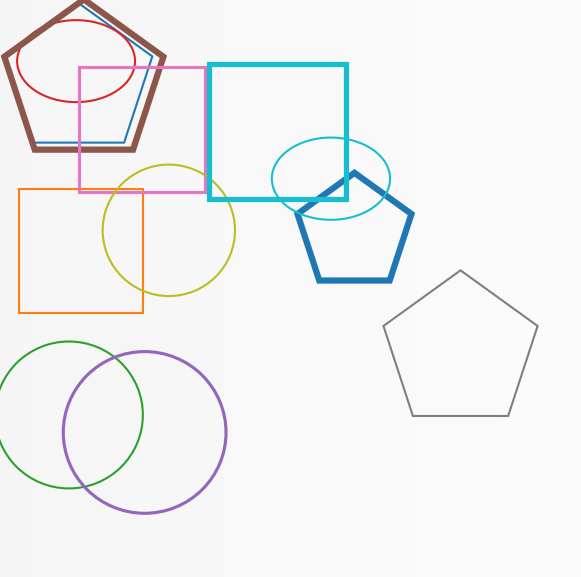[{"shape": "pentagon", "thickness": 1, "radius": 0.67, "center": [0.135, 0.86]}, {"shape": "pentagon", "thickness": 3, "radius": 0.52, "center": [0.61, 0.597]}, {"shape": "square", "thickness": 1, "radius": 0.54, "center": [0.139, 0.564]}, {"shape": "circle", "thickness": 1, "radius": 0.64, "center": [0.119, 0.281]}, {"shape": "oval", "thickness": 1, "radius": 0.51, "center": [0.131, 0.893]}, {"shape": "circle", "thickness": 1.5, "radius": 0.7, "center": [0.249, 0.25]}, {"shape": "pentagon", "thickness": 3, "radius": 0.72, "center": [0.144, 0.856]}, {"shape": "square", "thickness": 1.5, "radius": 0.54, "center": [0.244, 0.775]}, {"shape": "pentagon", "thickness": 1, "radius": 0.7, "center": [0.792, 0.392]}, {"shape": "circle", "thickness": 1, "radius": 0.57, "center": [0.29, 0.6]}, {"shape": "square", "thickness": 2.5, "radius": 0.59, "center": [0.477, 0.772]}, {"shape": "oval", "thickness": 1, "radius": 0.51, "center": [0.569, 0.69]}]